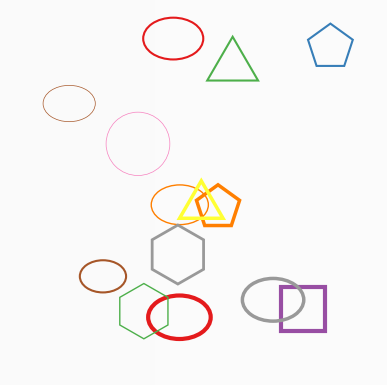[{"shape": "oval", "thickness": 3, "radius": 0.4, "center": [0.463, 0.176]}, {"shape": "oval", "thickness": 1.5, "radius": 0.39, "center": [0.447, 0.9]}, {"shape": "pentagon", "thickness": 1.5, "radius": 0.3, "center": [0.853, 0.878]}, {"shape": "triangle", "thickness": 1.5, "radius": 0.38, "center": [0.6, 0.829]}, {"shape": "hexagon", "thickness": 1, "radius": 0.36, "center": [0.371, 0.192]}, {"shape": "square", "thickness": 3, "radius": 0.29, "center": [0.782, 0.197]}, {"shape": "pentagon", "thickness": 2.5, "radius": 0.29, "center": [0.563, 0.462]}, {"shape": "oval", "thickness": 1, "radius": 0.37, "center": [0.464, 0.468]}, {"shape": "triangle", "thickness": 2.5, "radius": 0.32, "center": [0.519, 0.465]}, {"shape": "oval", "thickness": 0.5, "radius": 0.34, "center": [0.179, 0.731]}, {"shape": "oval", "thickness": 1.5, "radius": 0.3, "center": [0.266, 0.282]}, {"shape": "circle", "thickness": 0.5, "radius": 0.41, "center": [0.356, 0.626]}, {"shape": "oval", "thickness": 2.5, "radius": 0.4, "center": [0.705, 0.221]}, {"shape": "hexagon", "thickness": 2, "radius": 0.38, "center": [0.459, 0.339]}]